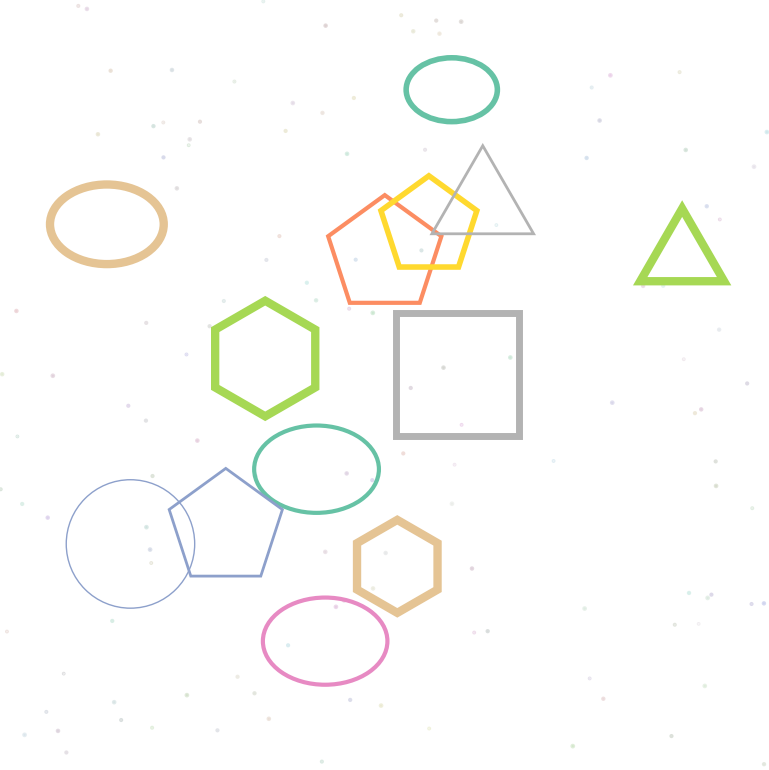[{"shape": "oval", "thickness": 1.5, "radius": 0.41, "center": [0.411, 0.391]}, {"shape": "oval", "thickness": 2, "radius": 0.3, "center": [0.587, 0.883]}, {"shape": "pentagon", "thickness": 1.5, "radius": 0.39, "center": [0.5, 0.669]}, {"shape": "pentagon", "thickness": 1, "radius": 0.39, "center": [0.293, 0.314]}, {"shape": "circle", "thickness": 0.5, "radius": 0.42, "center": [0.169, 0.294]}, {"shape": "oval", "thickness": 1.5, "radius": 0.4, "center": [0.422, 0.167]}, {"shape": "hexagon", "thickness": 3, "radius": 0.38, "center": [0.344, 0.534]}, {"shape": "triangle", "thickness": 3, "radius": 0.31, "center": [0.886, 0.666]}, {"shape": "pentagon", "thickness": 2, "radius": 0.33, "center": [0.557, 0.706]}, {"shape": "hexagon", "thickness": 3, "radius": 0.3, "center": [0.516, 0.264]}, {"shape": "oval", "thickness": 3, "radius": 0.37, "center": [0.139, 0.709]}, {"shape": "square", "thickness": 2.5, "radius": 0.4, "center": [0.595, 0.514]}, {"shape": "triangle", "thickness": 1, "radius": 0.38, "center": [0.627, 0.734]}]